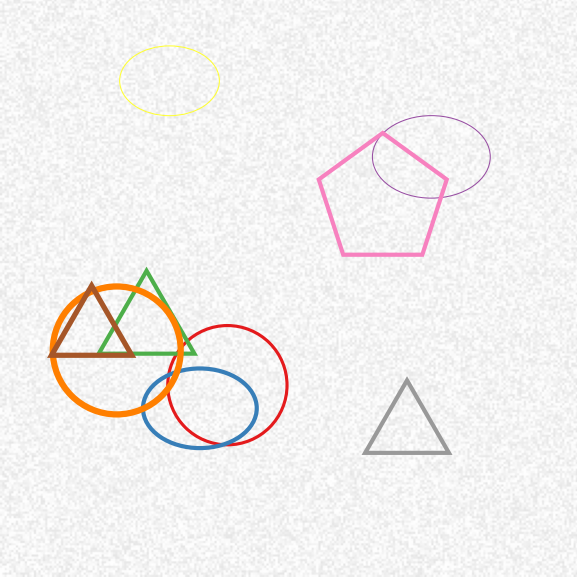[{"shape": "circle", "thickness": 1.5, "radius": 0.52, "center": [0.394, 0.332]}, {"shape": "oval", "thickness": 2, "radius": 0.49, "center": [0.346, 0.292]}, {"shape": "triangle", "thickness": 2, "radius": 0.48, "center": [0.254, 0.435]}, {"shape": "oval", "thickness": 0.5, "radius": 0.51, "center": [0.747, 0.727]}, {"shape": "circle", "thickness": 3, "radius": 0.55, "center": [0.202, 0.392]}, {"shape": "oval", "thickness": 0.5, "radius": 0.43, "center": [0.294, 0.859]}, {"shape": "triangle", "thickness": 2.5, "radius": 0.4, "center": [0.159, 0.424]}, {"shape": "pentagon", "thickness": 2, "radius": 0.58, "center": [0.663, 0.652]}, {"shape": "triangle", "thickness": 2, "radius": 0.42, "center": [0.705, 0.257]}]